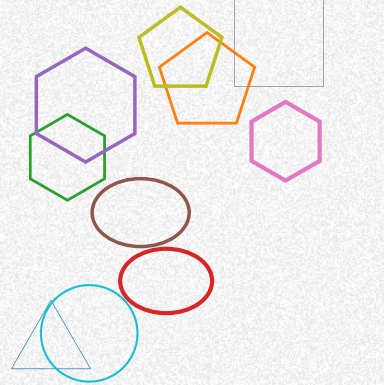[{"shape": "triangle", "thickness": 0.5, "radius": 0.59, "center": [0.132, 0.101]}, {"shape": "pentagon", "thickness": 2, "radius": 0.65, "center": [0.538, 0.785]}, {"shape": "hexagon", "thickness": 2, "radius": 0.56, "center": [0.175, 0.591]}, {"shape": "oval", "thickness": 3, "radius": 0.6, "center": [0.432, 0.27]}, {"shape": "hexagon", "thickness": 2.5, "radius": 0.74, "center": [0.222, 0.727]}, {"shape": "oval", "thickness": 2.5, "radius": 0.63, "center": [0.365, 0.448]}, {"shape": "hexagon", "thickness": 3, "radius": 0.51, "center": [0.742, 0.633]}, {"shape": "square", "thickness": 0.5, "radius": 0.58, "center": [0.724, 0.893]}, {"shape": "pentagon", "thickness": 2.5, "radius": 0.57, "center": [0.469, 0.868]}, {"shape": "circle", "thickness": 1.5, "radius": 0.63, "center": [0.232, 0.134]}]